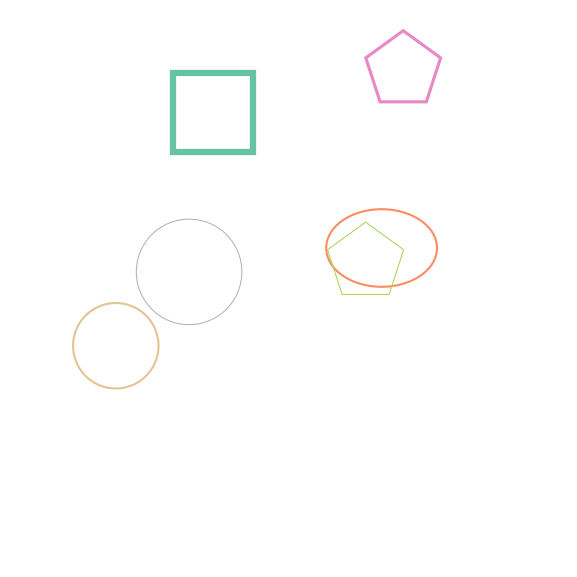[{"shape": "square", "thickness": 3, "radius": 0.34, "center": [0.369, 0.805]}, {"shape": "oval", "thickness": 1, "radius": 0.48, "center": [0.661, 0.57]}, {"shape": "pentagon", "thickness": 1.5, "radius": 0.34, "center": [0.698, 0.878]}, {"shape": "pentagon", "thickness": 0.5, "radius": 0.35, "center": [0.633, 0.545]}, {"shape": "circle", "thickness": 1, "radius": 0.37, "center": [0.201, 0.4]}, {"shape": "circle", "thickness": 0.5, "radius": 0.46, "center": [0.327, 0.528]}]